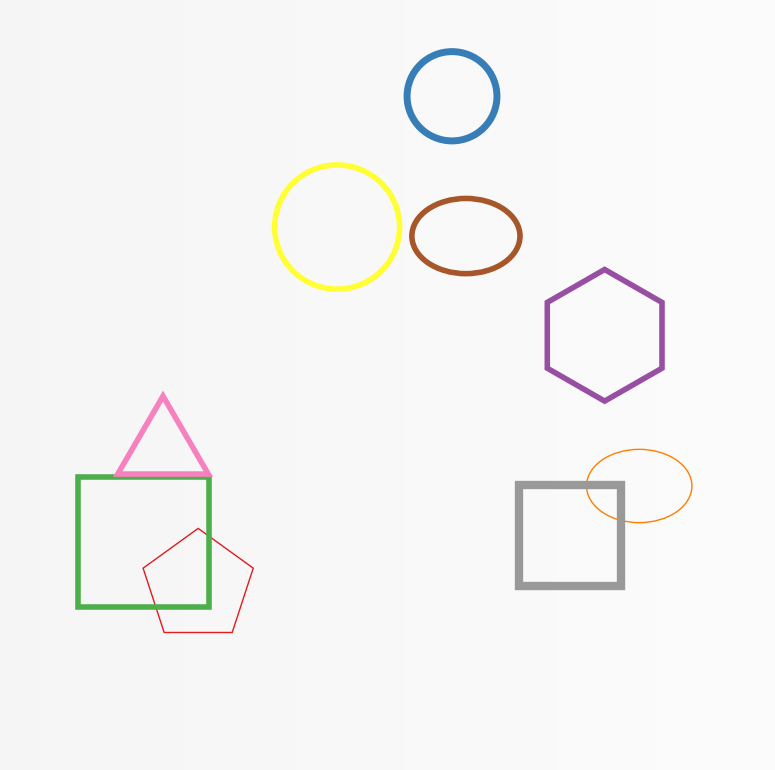[{"shape": "pentagon", "thickness": 0.5, "radius": 0.37, "center": [0.256, 0.239]}, {"shape": "circle", "thickness": 2.5, "radius": 0.29, "center": [0.583, 0.875]}, {"shape": "square", "thickness": 2, "radius": 0.42, "center": [0.185, 0.296]}, {"shape": "hexagon", "thickness": 2, "radius": 0.43, "center": [0.78, 0.565]}, {"shape": "oval", "thickness": 0.5, "radius": 0.34, "center": [0.825, 0.369]}, {"shape": "circle", "thickness": 2, "radius": 0.4, "center": [0.435, 0.705]}, {"shape": "oval", "thickness": 2, "radius": 0.35, "center": [0.601, 0.693]}, {"shape": "triangle", "thickness": 2, "radius": 0.34, "center": [0.21, 0.418]}, {"shape": "square", "thickness": 3, "radius": 0.33, "center": [0.735, 0.305]}]